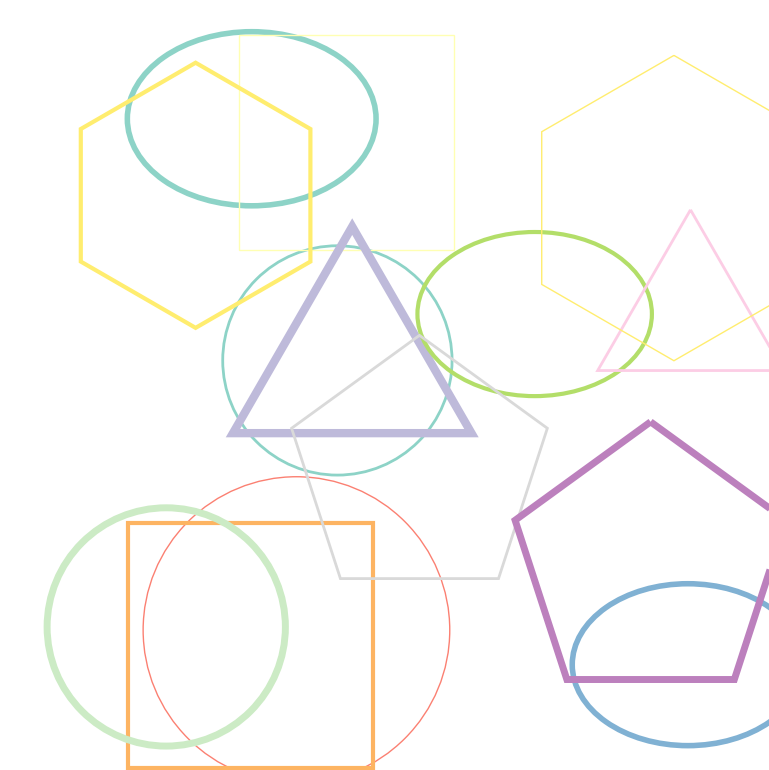[{"shape": "circle", "thickness": 1, "radius": 0.74, "center": [0.438, 0.532]}, {"shape": "oval", "thickness": 2, "radius": 0.81, "center": [0.327, 0.846]}, {"shape": "square", "thickness": 0.5, "radius": 0.7, "center": [0.45, 0.815]}, {"shape": "triangle", "thickness": 3, "radius": 0.89, "center": [0.457, 0.527]}, {"shape": "circle", "thickness": 0.5, "radius": 1.0, "center": [0.385, 0.182]}, {"shape": "oval", "thickness": 2, "radius": 0.75, "center": [0.893, 0.137]}, {"shape": "square", "thickness": 1.5, "radius": 0.79, "center": [0.325, 0.161]}, {"shape": "oval", "thickness": 1.5, "radius": 0.76, "center": [0.694, 0.592]}, {"shape": "triangle", "thickness": 1, "radius": 0.7, "center": [0.897, 0.588]}, {"shape": "pentagon", "thickness": 1, "radius": 0.87, "center": [0.545, 0.39]}, {"shape": "pentagon", "thickness": 2.5, "radius": 0.92, "center": [0.845, 0.267]}, {"shape": "circle", "thickness": 2.5, "radius": 0.77, "center": [0.216, 0.186]}, {"shape": "hexagon", "thickness": 0.5, "radius": 0.99, "center": [0.875, 0.73]}, {"shape": "hexagon", "thickness": 1.5, "radius": 0.86, "center": [0.254, 0.746]}]